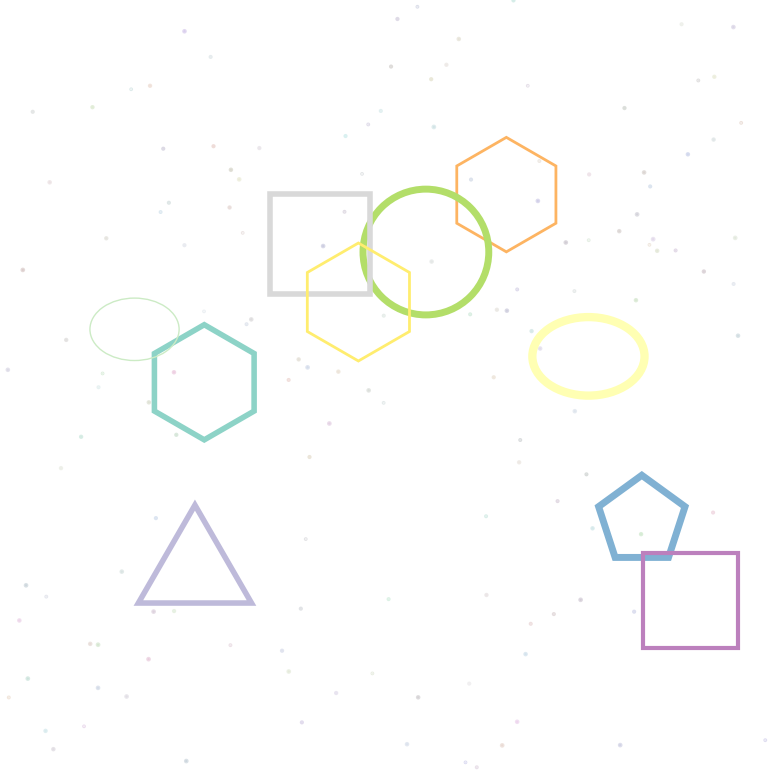[{"shape": "hexagon", "thickness": 2, "radius": 0.37, "center": [0.265, 0.504]}, {"shape": "oval", "thickness": 3, "radius": 0.36, "center": [0.764, 0.537]}, {"shape": "triangle", "thickness": 2, "radius": 0.42, "center": [0.253, 0.259]}, {"shape": "pentagon", "thickness": 2.5, "radius": 0.3, "center": [0.834, 0.324]}, {"shape": "hexagon", "thickness": 1, "radius": 0.37, "center": [0.658, 0.747]}, {"shape": "circle", "thickness": 2.5, "radius": 0.41, "center": [0.553, 0.673]}, {"shape": "square", "thickness": 2, "radius": 0.33, "center": [0.416, 0.683]}, {"shape": "square", "thickness": 1.5, "radius": 0.31, "center": [0.897, 0.22]}, {"shape": "oval", "thickness": 0.5, "radius": 0.29, "center": [0.175, 0.572]}, {"shape": "hexagon", "thickness": 1, "radius": 0.38, "center": [0.465, 0.608]}]